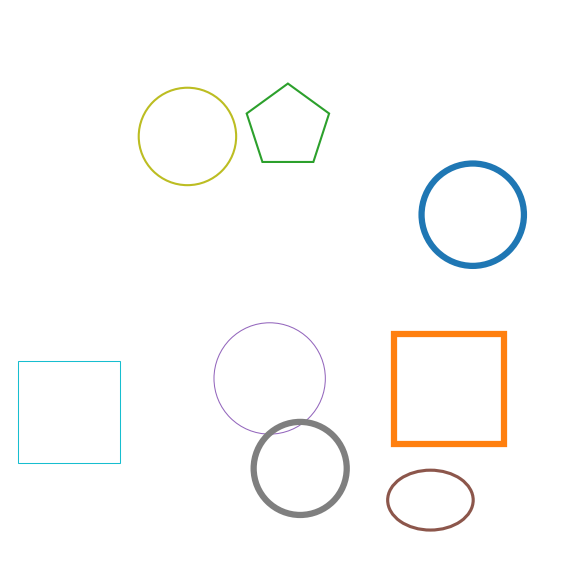[{"shape": "circle", "thickness": 3, "radius": 0.44, "center": [0.819, 0.627]}, {"shape": "square", "thickness": 3, "radius": 0.48, "center": [0.777, 0.326]}, {"shape": "pentagon", "thickness": 1, "radius": 0.38, "center": [0.499, 0.779]}, {"shape": "circle", "thickness": 0.5, "radius": 0.48, "center": [0.467, 0.344]}, {"shape": "oval", "thickness": 1.5, "radius": 0.37, "center": [0.745, 0.133]}, {"shape": "circle", "thickness": 3, "radius": 0.4, "center": [0.52, 0.188]}, {"shape": "circle", "thickness": 1, "radius": 0.42, "center": [0.325, 0.763]}, {"shape": "square", "thickness": 0.5, "radius": 0.44, "center": [0.119, 0.286]}]